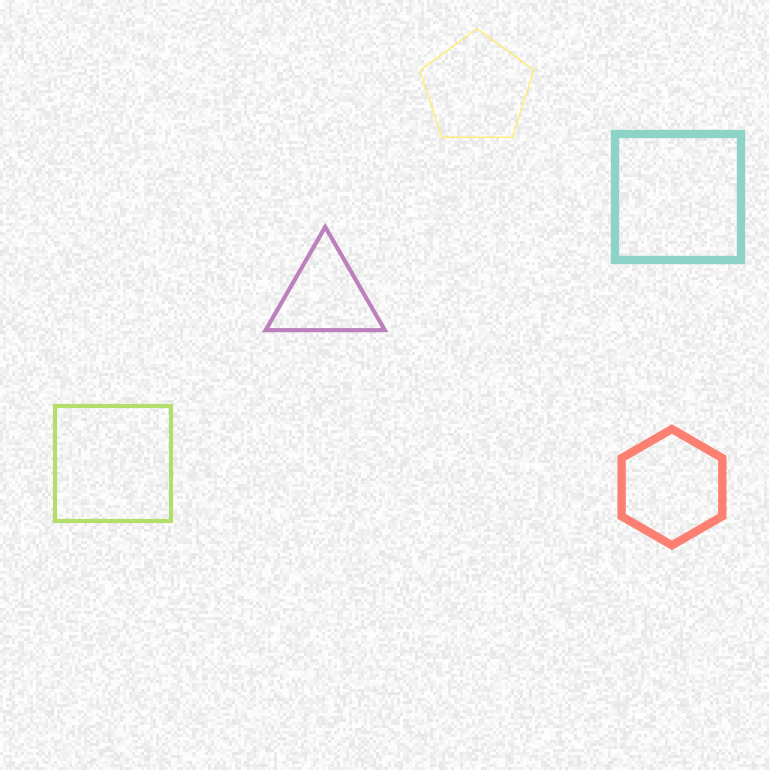[{"shape": "square", "thickness": 3, "radius": 0.41, "center": [0.881, 0.744]}, {"shape": "hexagon", "thickness": 3, "radius": 0.38, "center": [0.873, 0.367]}, {"shape": "square", "thickness": 1.5, "radius": 0.37, "center": [0.147, 0.398]}, {"shape": "triangle", "thickness": 1.5, "radius": 0.45, "center": [0.422, 0.616]}, {"shape": "pentagon", "thickness": 0.5, "radius": 0.39, "center": [0.62, 0.885]}]